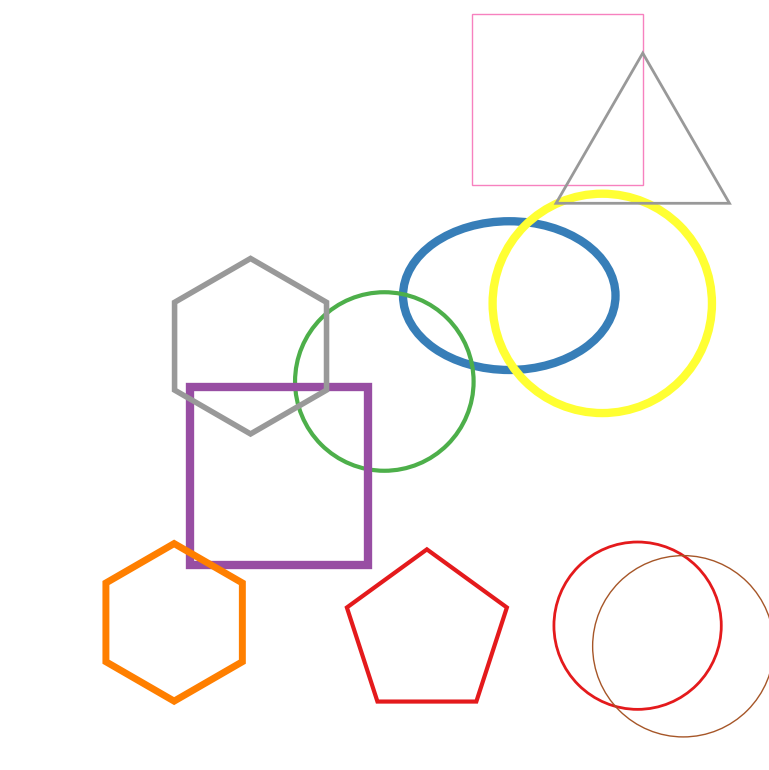[{"shape": "pentagon", "thickness": 1.5, "radius": 0.55, "center": [0.554, 0.177]}, {"shape": "circle", "thickness": 1, "radius": 0.54, "center": [0.828, 0.187]}, {"shape": "oval", "thickness": 3, "radius": 0.69, "center": [0.661, 0.616]}, {"shape": "circle", "thickness": 1.5, "radius": 0.58, "center": [0.499, 0.505]}, {"shape": "square", "thickness": 3, "radius": 0.58, "center": [0.362, 0.382]}, {"shape": "hexagon", "thickness": 2.5, "radius": 0.51, "center": [0.226, 0.192]}, {"shape": "circle", "thickness": 3, "radius": 0.71, "center": [0.782, 0.606]}, {"shape": "circle", "thickness": 0.5, "radius": 0.59, "center": [0.887, 0.161]}, {"shape": "square", "thickness": 0.5, "radius": 0.56, "center": [0.724, 0.87]}, {"shape": "hexagon", "thickness": 2, "radius": 0.57, "center": [0.325, 0.55]}, {"shape": "triangle", "thickness": 1, "radius": 0.65, "center": [0.835, 0.801]}]